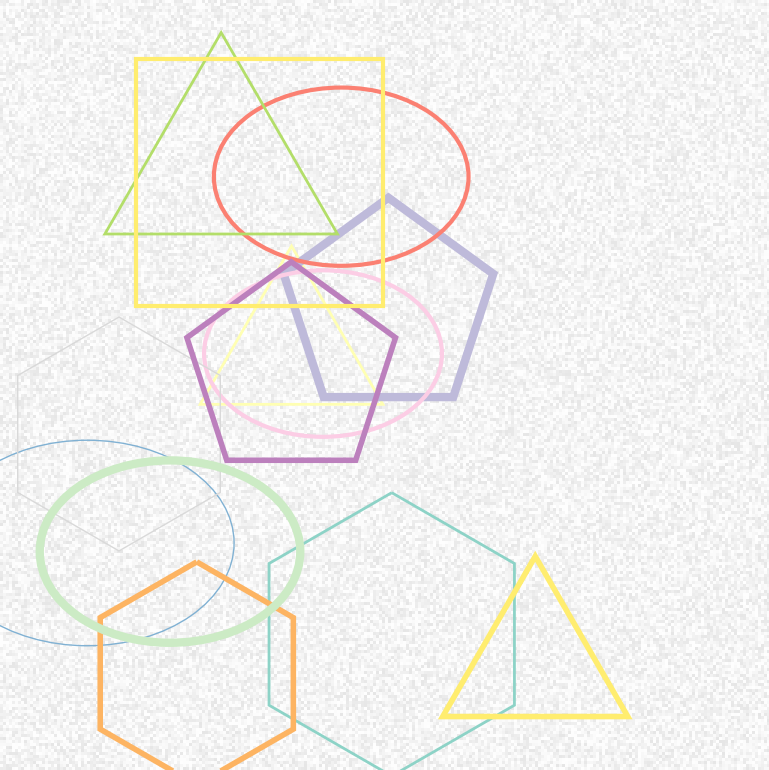[{"shape": "hexagon", "thickness": 1, "radius": 0.92, "center": [0.509, 0.176]}, {"shape": "triangle", "thickness": 1, "radius": 0.69, "center": [0.379, 0.543]}, {"shape": "pentagon", "thickness": 3, "radius": 0.72, "center": [0.504, 0.6]}, {"shape": "oval", "thickness": 1.5, "radius": 0.83, "center": [0.443, 0.771]}, {"shape": "oval", "thickness": 0.5, "radius": 0.95, "center": [0.113, 0.295]}, {"shape": "hexagon", "thickness": 2, "radius": 0.72, "center": [0.256, 0.125]}, {"shape": "triangle", "thickness": 1, "radius": 0.87, "center": [0.287, 0.783]}, {"shape": "oval", "thickness": 1.5, "radius": 0.77, "center": [0.419, 0.541]}, {"shape": "hexagon", "thickness": 0.5, "radius": 0.76, "center": [0.155, 0.436]}, {"shape": "pentagon", "thickness": 2, "radius": 0.71, "center": [0.378, 0.517]}, {"shape": "oval", "thickness": 3, "radius": 0.85, "center": [0.221, 0.284]}, {"shape": "triangle", "thickness": 2, "radius": 0.69, "center": [0.695, 0.139]}, {"shape": "square", "thickness": 1.5, "radius": 0.8, "center": [0.337, 0.763]}]